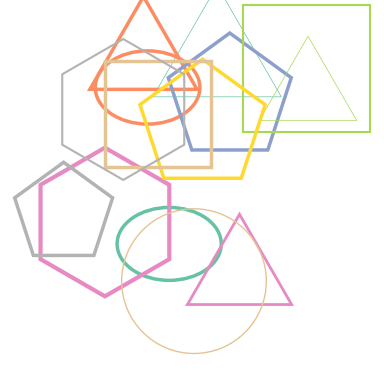[{"shape": "oval", "thickness": 2.5, "radius": 0.68, "center": [0.439, 0.366]}, {"shape": "triangle", "thickness": 0.5, "radius": 0.96, "center": [0.564, 0.845]}, {"shape": "oval", "thickness": 2.5, "radius": 0.68, "center": [0.383, 0.773]}, {"shape": "triangle", "thickness": 2.5, "radius": 0.8, "center": [0.373, 0.848]}, {"shape": "pentagon", "thickness": 2.5, "radius": 0.84, "center": [0.597, 0.746]}, {"shape": "triangle", "thickness": 2, "radius": 0.78, "center": [0.622, 0.287]}, {"shape": "hexagon", "thickness": 3, "radius": 0.97, "center": [0.272, 0.423]}, {"shape": "square", "thickness": 1.5, "radius": 0.83, "center": [0.796, 0.823]}, {"shape": "triangle", "thickness": 0.5, "radius": 0.73, "center": [0.8, 0.76]}, {"shape": "pentagon", "thickness": 2.5, "radius": 0.85, "center": [0.526, 0.675]}, {"shape": "square", "thickness": 2.5, "radius": 0.69, "center": [0.411, 0.703]}, {"shape": "circle", "thickness": 1, "radius": 0.94, "center": [0.504, 0.27]}, {"shape": "hexagon", "thickness": 1.5, "radius": 0.91, "center": [0.32, 0.716]}, {"shape": "pentagon", "thickness": 2.5, "radius": 0.67, "center": [0.165, 0.445]}]